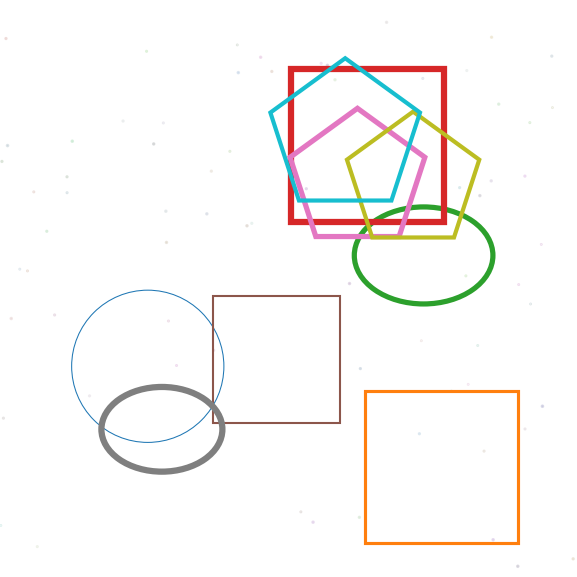[{"shape": "circle", "thickness": 0.5, "radius": 0.66, "center": [0.256, 0.365]}, {"shape": "square", "thickness": 1.5, "radius": 0.66, "center": [0.765, 0.19]}, {"shape": "oval", "thickness": 2.5, "radius": 0.6, "center": [0.734, 0.557]}, {"shape": "square", "thickness": 3, "radius": 0.66, "center": [0.636, 0.746]}, {"shape": "square", "thickness": 1, "radius": 0.55, "center": [0.479, 0.376]}, {"shape": "pentagon", "thickness": 2.5, "radius": 0.61, "center": [0.619, 0.689]}, {"shape": "oval", "thickness": 3, "radius": 0.52, "center": [0.28, 0.256]}, {"shape": "pentagon", "thickness": 2, "radius": 0.6, "center": [0.715, 0.685]}, {"shape": "pentagon", "thickness": 2, "radius": 0.68, "center": [0.598, 0.762]}]